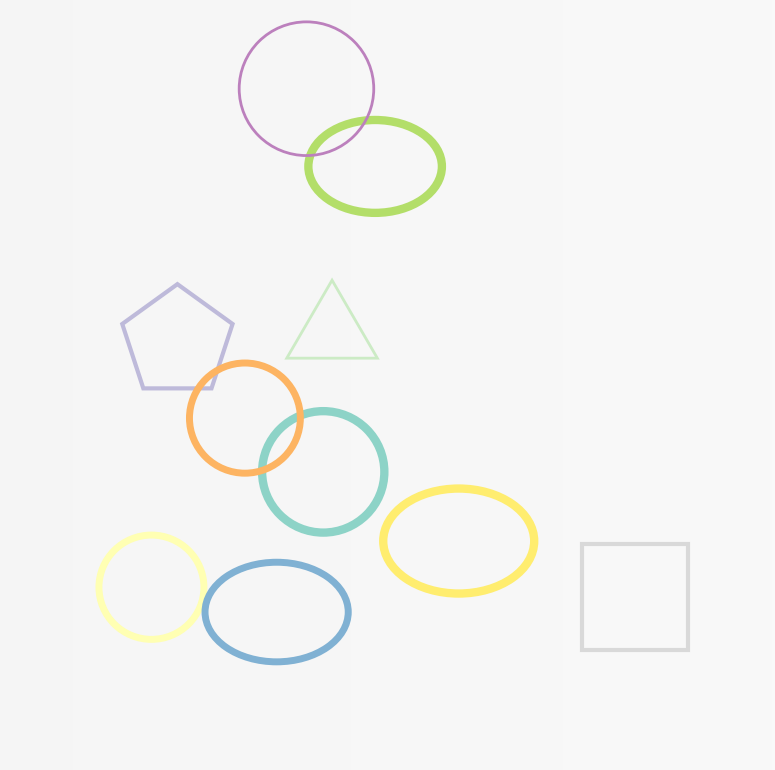[{"shape": "circle", "thickness": 3, "radius": 0.39, "center": [0.417, 0.387]}, {"shape": "circle", "thickness": 2.5, "radius": 0.34, "center": [0.195, 0.237]}, {"shape": "pentagon", "thickness": 1.5, "radius": 0.37, "center": [0.229, 0.556]}, {"shape": "oval", "thickness": 2.5, "radius": 0.46, "center": [0.357, 0.205]}, {"shape": "circle", "thickness": 2.5, "radius": 0.36, "center": [0.316, 0.457]}, {"shape": "oval", "thickness": 3, "radius": 0.43, "center": [0.484, 0.784]}, {"shape": "square", "thickness": 1.5, "radius": 0.34, "center": [0.82, 0.225]}, {"shape": "circle", "thickness": 1, "radius": 0.43, "center": [0.395, 0.885]}, {"shape": "triangle", "thickness": 1, "radius": 0.34, "center": [0.428, 0.569]}, {"shape": "oval", "thickness": 3, "radius": 0.49, "center": [0.592, 0.297]}]